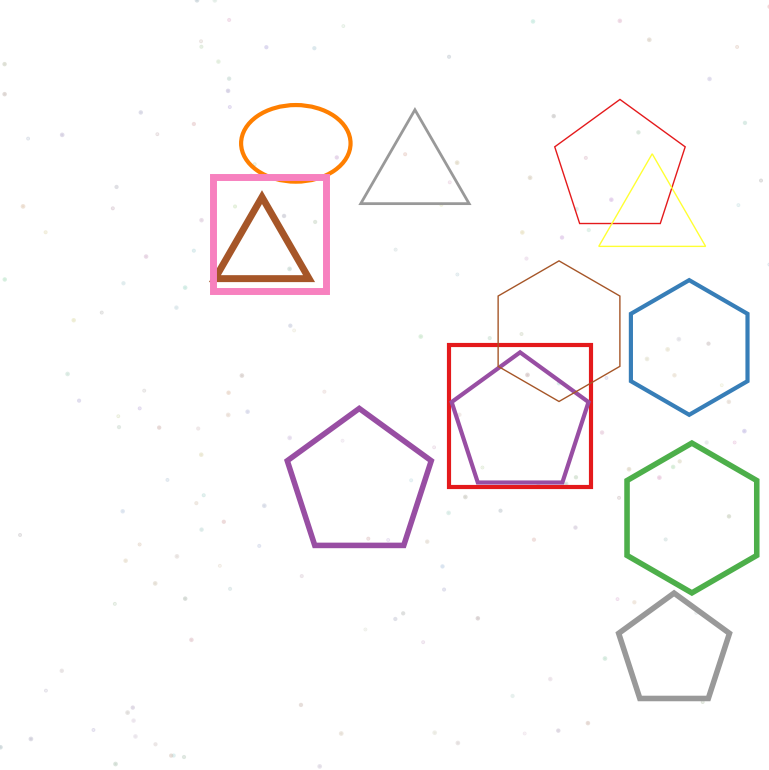[{"shape": "square", "thickness": 1.5, "radius": 0.46, "center": [0.675, 0.46]}, {"shape": "pentagon", "thickness": 0.5, "radius": 0.45, "center": [0.805, 0.782]}, {"shape": "hexagon", "thickness": 1.5, "radius": 0.44, "center": [0.895, 0.549]}, {"shape": "hexagon", "thickness": 2, "radius": 0.49, "center": [0.899, 0.327]}, {"shape": "pentagon", "thickness": 1.5, "radius": 0.47, "center": [0.675, 0.449]}, {"shape": "pentagon", "thickness": 2, "radius": 0.49, "center": [0.467, 0.371]}, {"shape": "oval", "thickness": 1.5, "radius": 0.36, "center": [0.384, 0.814]}, {"shape": "triangle", "thickness": 0.5, "radius": 0.4, "center": [0.847, 0.72]}, {"shape": "triangle", "thickness": 2.5, "radius": 0.35, "center": [0.34, 0.673]}, {"shape": "hexagon", "thickness": 0.5, "radius": 0.46, "center": [0.726, 0.57]}, {"shape": "square", "thickness": 2.5, "radius": 0.37, "center": [0.35, 0.696]}, {"shape": "triangle", "thickness": 1, "radius": 0.41, "center": [0.539, 0.776]}, {"shape": "pentagon", "thickness": 2, "radius": 0.38, "center": [0.875, 0.154]}]